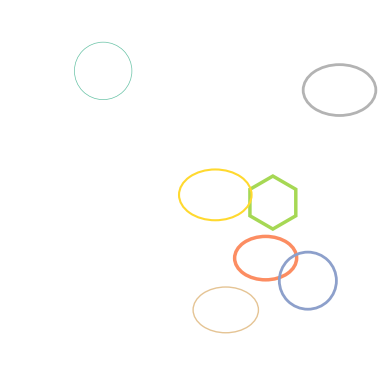[{"shape": "circle", "thickness": 0.5, "radius": 0.37, "center": [0.268, 0.816]}, {"shape": "oval", "thickness": 2.5, "radius": 0.4, "center": [0.69, 0.33]}, {"shape": "circle", "thickness": 2, "radius": 0.37, "center": [0.8, 0.271]}, {"shape": "hexagon", "thickness": 2.5, "radius": 0.34, "center": [0.709, 0.474]}, {"shape": "oval", "thickness": 1.5, "radius": 0.47, "center": [0.559, 0.494]}, {"shape": "oval", "thickness": 1, "radius": 0.42, "center": [0.586, 0.195]}, {"shape": "oval", "thickness": 2, "radius": 0.47, "center": [0.882, 0.766]}]